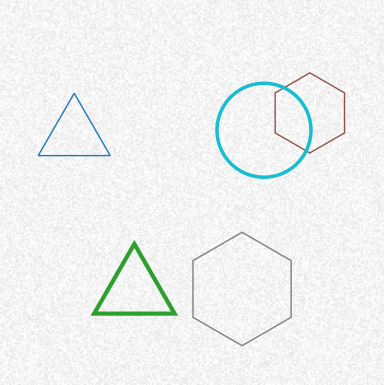[{"shape": "triangle", "thickness": 1, "radius": 0.54, "center": [0.193, 0.65]}, {"shape": "triangle", "thickness": 3, "radius": 0.6, "center": [0.349, 0.246]}, {"shape": "hexagon", "thickness": 1, "radius": 0.52, "center": [0.805, 0.707]}, {"shape": "hexagon", "thickness": 1, "radius": 0.74, "center": [0.629, 0.249]}, {"shape": "circle", "thickness": 2.5, "radius": 0.61, "center": [0.686, 0.662]}]